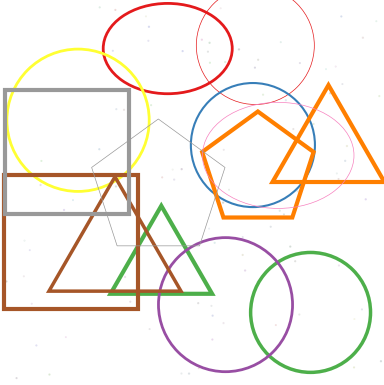[{"shape": "circle", "thickness": 0.5, "radius": 0.77, "center": [0.663, 0.882]}, {"shape": "oval", "thickness": 2, "radius": 0.84, "center": [0.436, 0.874]}, {"shape": "circle", "thickness": 1.5, "radius": 0.81, "center": [0.657, 0.623]}, {"shape": "triangle", "thickness": 3, "radius": 0.76, "center": [0.419, 0.313]}, {"shape": "circle", "thickness": 2.5, "radius": 0.78, "center": [0.807, 0.189]}, {"shape": "circle", "thickness": 2, "radius": 0.87, "center": [0.586, 0.209]}, {"shape": "pentagon", "thickness": 3, "radius": 0.76, "center": [0.67, 0.558]}, {"shape": "triangle", "thickness": 3, "radius": 0.84, "center": [0.853, 0.611]}, {"shape": "circle", "thickness": 2, "radius": 0.92, "center": [0.203, 0.688]}, {"shape": "square", "thickness": 3, "radius": 0.87, "center": [0.184, 0.371]}, {"shape": "triangle", "thickness": 2.5, "radius": 0.99, "center": [0.299, 0.343]}, {"shape": "oval", "thickness": 0.5, "radius": 0.98, "center": [0.723, 0.596]}, {"shape": "square", "thickness": 3, "radius": 0.8, "center": [0.174, 0.606]}, {"shape": "pentagon", "thickness": 0.5, "radius": 0.91, "center": [0.411, 0.509]}]